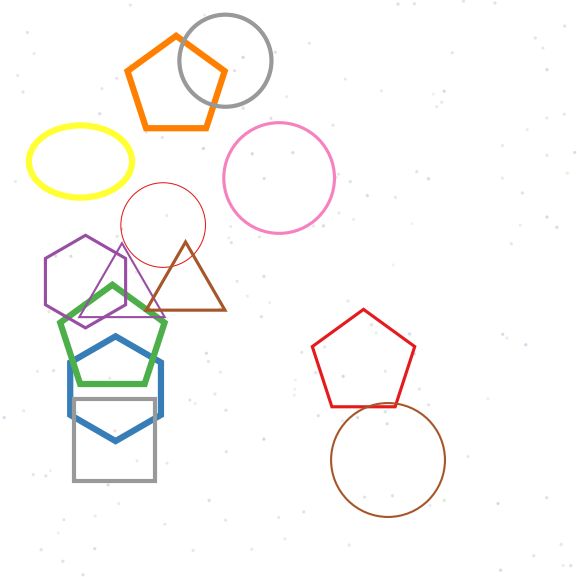[{"shape": "pentagon", "thickness": 1.5, "radius": 0.47, "center": [0.629, 0.37]}, {"shape": "circle", "thickness": 0.5, "radius": 0.37, "center": [0.283, 0.609]}, {"shape": "hexagon", "thickness": 3, "radius": 0.45, "center": [0.2, 0.326]}, {"shape": "pentagon", "thickness": 3, "radius": 0.47, "center": [0.195, 0.411]}, {"shape": "triangle", "thickness": 1, "radius": 0.43, "center": [0.211, 0.493]}, {"shape": "hexagon", "thickness": 1.5, "radius": 0.4, "center": [0.148, 0.512]}, {"shape": "pentagon", "thickness": 3, "radius": 0.44, "center": [0.305, 0.849]}, {"shape": "oval", "thickness": 3, "radius": 0.45, "center": [0.139, 0.719]}, {"shape": "circle", "thickness": 1, "radius": 0.49, "center": [0.672, 0.203]}, {"shape": "triangle", "thickness": 1.5, "radius": 0.39, "center": [0.321, 0.501]}, {"shape": "circle", "thickness": 1.5, "radius": 0.48, "center": [0.483, 0.691]}, {"shape": "square", "thickness": 2, "radius": 0.35, "center": [0.198, 0.237]}, {"shape": "circle", "thickness": 2, "radius": 0.4, "center": [0.39, 0.894]}]